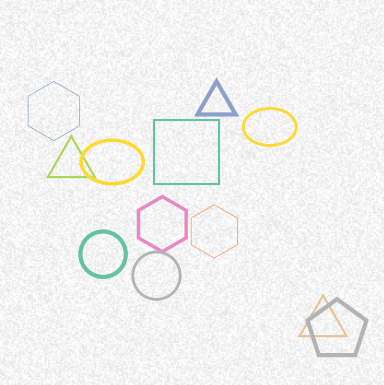[{"shape": "circle", "thickness": 3, "radius": 0.3, "center": [0.268, 0.34]}, {"shape": "square", "thickness": 1.5, "radius": 0.42, "center": [0.484, 0.606]}, {"shape": "hexagon", "thickness": 0.5, "radius": 0.35, "center": [0.557, 0.399]}, {"shape": "hexagon", "thickness": 0.5, "radius": 0.38, "center": [0.14, 0.712]}, {"shape": "triangle", "thickness": 3, "radius": 0.29, "center": [0.562, 0.731]}, {"shape": "hexagon", "thickness": 2.5, "radius": 0.36, "center": [0.422, 0.418]}, {"shape": "triangle", "thickness": 1.5, "radius": 0.35, "center": [0.185, 0.575]}, {"shape": "oval", "thickness": 2, "radius": 0.34, "center": [0.701, 0.67]}, {"shape": "oval", "thickness": 2.5, "radius": 0.4, "center": [0.291, 0.579]}, {"shape": "triangle", "thickness": 1.5, "radius": 0.35, "center": [0.839, 0.162]}, {"shape": "circle", "thickness": 2, "radius": 0.31, "center": [0.406, 0.284]}, {"shape": "pentagon", "thickness": 3, "radius": 0.4, "center": [0.875, 0.143]}]